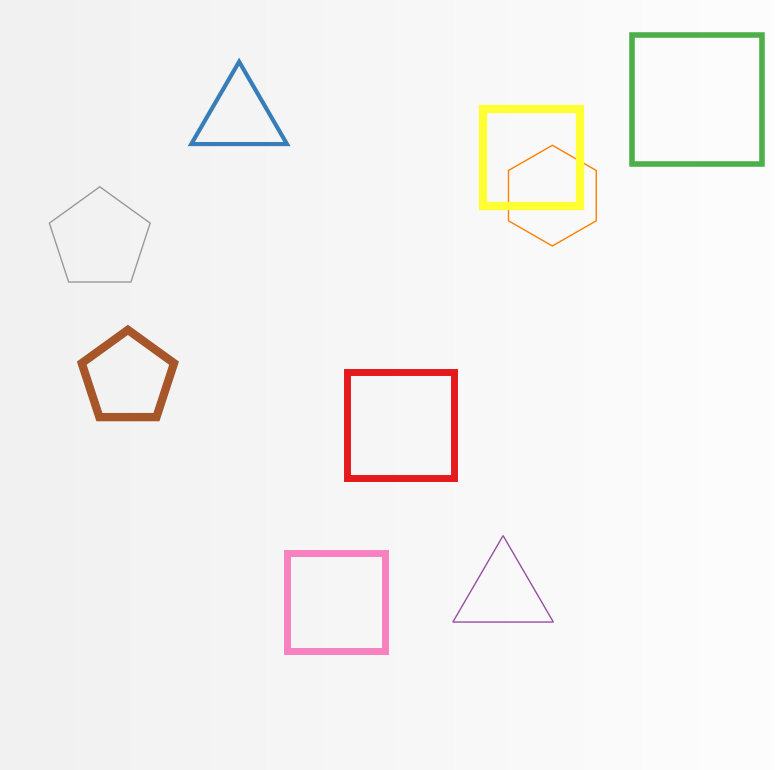[{"shape": "square", "thickness": 2.5, "radius": 0.35, "center": [0.517, 0.448]}, {"shape": "triangle", "thickness": 1.5, "radius": 0.36, "center": [0.309, 0.849]}, {"shape": "square", "thickness": 2, "radius": 0.42, "center": [0.899, 0.871]}, {"shape": "triangle", "thickness": 0.5, "radius": 0.37, "center": [0.649, 0.23]}, {"shape": "hexagon", "thickness": 0.5, "radius": 0.33, "center": [0.713, 0.746]}, {"shape": "square", "thickness": 3, "radius": 0.31, "center": [0.686, 0.796]}, {"shape": "pentagon", "thickness": 3, "radius": 0.31, "center": [0.165, 0.509]}, {"shape": "square", "thickness": 2.5, "radius": 0.32, "center": [0.433, 0.218]}, {"shape": "pentagon", "thickness": 0.5, "radius": 0.34, "center": [0.129, 0.689]}]